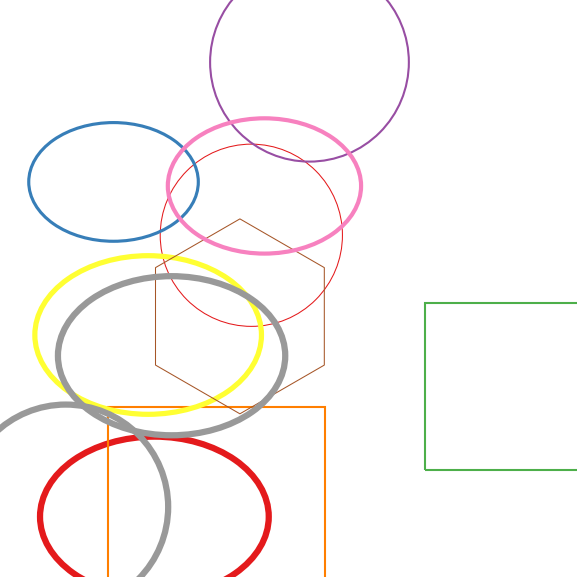[{"shape": "circle", "thickness": 0.5, "radius": 0.79, "center": [0.435, 0.592]}, {"shape": "oval", "thickness": 3, "radius": 0.99, "center": [0.267, 0.104]}, {"shape": "oval", "thickness": 1.5, "radius": 0.73, "center": [0.197, 0.684]}, {"shape": "square", "thickness": 1, "radius": 0.72, "center": [0.879, 0.33]}, {"shape": "circle", "thickness": 1, "radius": 0.86, "center": [0.536, 0.891]}, {"shape": "square", "thickness": 1, "radius": 0.94, "center": [0.375, 0.107]}, {"shape": "oval", "thickness": 2.5, "radius": 0.98, "center": [0.257, 0.419]}, {"shape": "hexagon", "thickness": 0.5, "radius": 0.84, "center": [0.415, 0.451]}, {"shape": "oval", "thickness": 2, "radius": 0.84, "center": [0.458, 0.677]}, {"shape": "circle", "thickness": 3, "radius": 0.89, "center": [0.114, 0.121]}, {"shape": "oval", "thickness": 3, "radius": 0.98, "center": [0.297, 0.383]}]